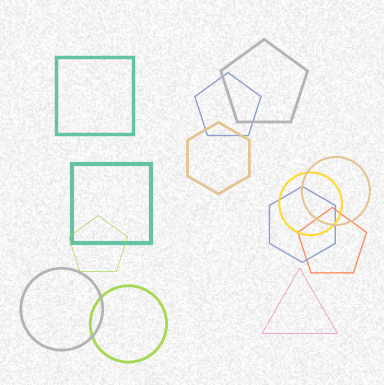[{"shape": "square", "thickness": 2.5, "radius": 0.5, "center": [0.245, 0.753]}, {"shape": "square", "thickness": 3, "radius": 0.52, "center": [0.29, 0.471]}, {"shape": "pentagon", "thickness": 1, "radius": 0.47, "center": [0.863, 0.367]}, {"shape": "hexagon", "thickness": 1, "radius": 0.49, "center": [0.785, 0.417]}, {"shape": "pentagon", "thickness": 1, "radius": 0.45, "center": [0.592, 0.721]}, {"shape": "triangle", "thickness": 0.5, "radius": 0.57, "center": [0.778, 0.19]}, {"shape": "circle", "thickness": 2, "radius": 0.5, "center": [0.334, 0.159]}, {"shape": "pentagon", "thickness": 0.5, "radius": 0.4, "center": [0.255, 0.36]}, {"shape": "circle", "thickness": 1.5, "radius": 0.41, "center": [0.807, 0.471]}, {"shape": "circle", "thickness": 1.5, "radius": 0.44, "center": [0.872, 0.504]}, {"shape": "hexagon", "thickness": 2, "radius": 0.46, "center": [0.567, 0.589]}, {"shape": "circle", "thickness": 2, "radius": 0.53, "center": [0.16, 0.197]}, {"shape": "pentagon", "thickness": 2, "radius": 0.59, "center": [0.686, 0.779]}]